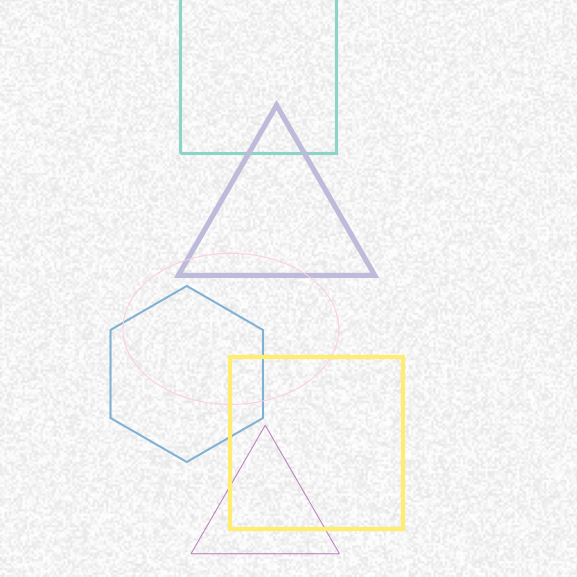[{"shape": "square", "thickness": 1.5, "radius": 0.67, "center": [0.446, 0.869]}, {"shape": "triangle", "thickness": 2.5, "radius": 0.98, "center": [0.479, 0.62]}, {"shape": "hexagon", "thickness": 1, "radius": 0.76, "center": [0.323, 0.352]}, {"shape": "oval", "thickness": 0.5, "radius": 0.93, "center": [0.4, 0.43]}, {"shape": "triangle", "thickness": 0.5, "radius": 0.74, "center": [0.459, 0.114]}, {"shape": "square", "thickness": 2, "radius": 0.75, "center": [0.548, 0.232]}]